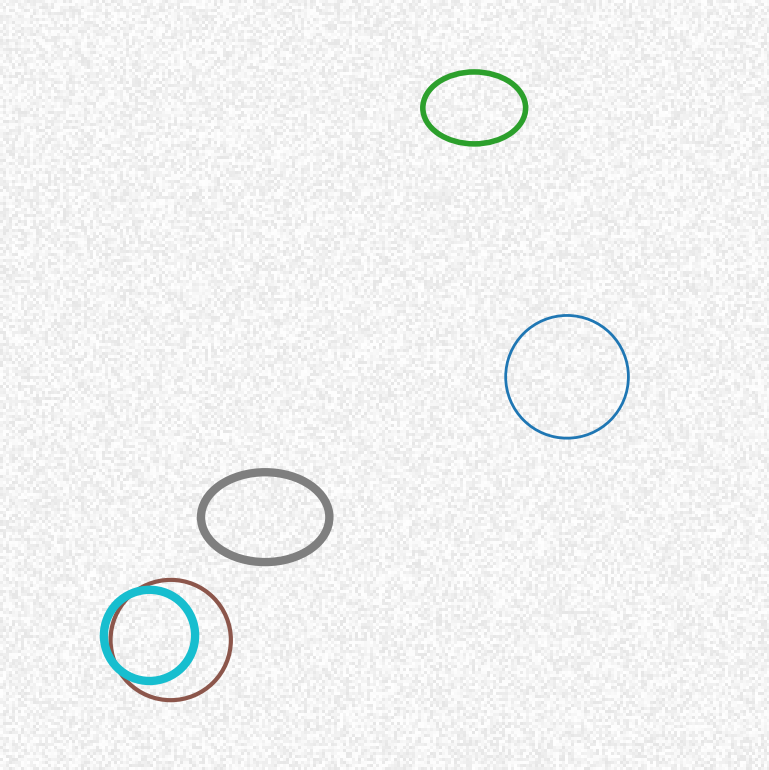[{"shape": "circle", "thickness": 1, "radius": 0.4, "center": [0.736, 0.511]}, {"shape": "oval", "thickness": 2, "radius": 0.33, "center": [0.616, 0.86]}, {"shape": "circle", "thickness": 1.5, "radius": 0.39, "center": [0.222, 0.169]}, {"shape": "oval", "thickness": 3, "radius": 0.42, "center": [0.344, 0.328]}, {"shape": "circle", "thickness": 3, "radius": 0.3, "center": [0.194, 0.175]}]